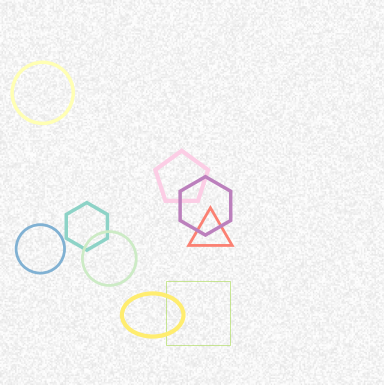[{"shape": "hexagon", "thickness": 2.5, "radius": 0.31, "center": [0.226, 0.412]}, {"shape": "circle", "thickness": 2.5, "radius": 0.4, "center": [0.111, 0.759]}, {"shape": "triangle", "thickness": 2, "radius": 0.33, "center": [0.547, 0.395]}, {"shape": "circle", "thickness": 2, "radius": 0.31, "center": [0.105, 0.354]}, {"shape": "square", "thickness": 0.5, "radius": 0.42, "center": [0.513, 0.186]}, {"shape": "pentagon", "thickness": 3, "radius": 0.36, "center": [0.472, 0.537]}, {"shape": "hexagon", "thickness": 2.5, "radius": 0.38, "center": [0.534, 0.465]}, {"shape": "circle", "thickness": 2, "radius": 0.35, "center": [0.284, 0.329]}, {"shape": "oval", "thickness": 3, "radius": 0.4, "center": [0.397, 0.182]}]